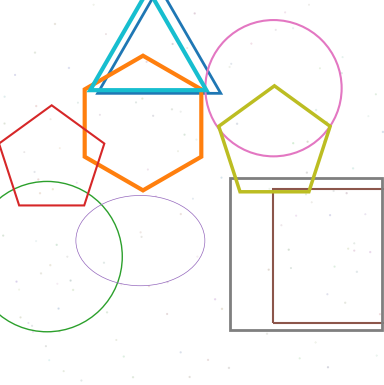[{"shape": "triangle", "thickness": 2, "radius": 0.92, "center": [0.413, 0.85]}, {"shape": "hexagon", "thickness": 3, "radius": 0.87, "center": [0.371, 0.68]}, {"shape": "circle", "thickness": 1, "radius": 0.98, "center": [0.122, 0.333]}, {"shape": "pentagon", "thickness": 1.5, "radius": 0.72, "center": [0.134, 0.583]}, {"shape": "oval", "thickness": 0.5, "radius": 0.84, "center": [0.365, 0.375]}, {"shape": "square", "thickness": 1.5, "radius": 0.87, "center": [0.883, 0.335]}, {"shape": "circle", "thickness": 1.5, "radius": 0.89, "center": [0.71, 0.771]}, {"shape": "square", "thickness": 2, "radius": 0.99, "center": [0.794, 0.34]}, {"shape": "pentagon", "thickness": 2.5, "radius": 0.76, "center": [0.713, 0.625]}, {"shape": "triangle", "thickness": 3, "radius": 0.87, "center": [0.385, 0.853]}]